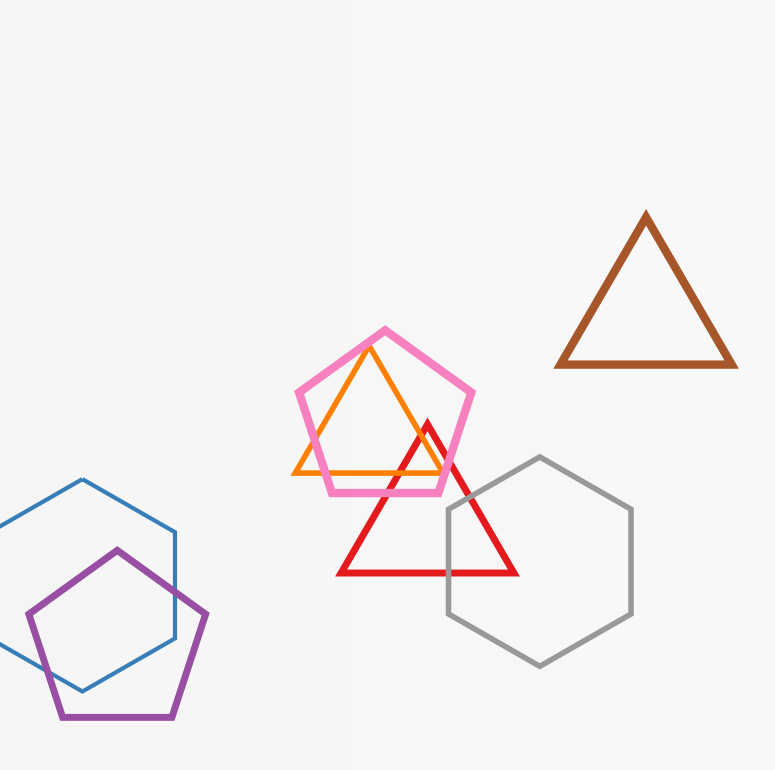[{"shape": "triangle", "thickness": 2.5, "radius": 0.64, "center": [0.552, 0.32]}, {"shape": "hexagon", "thickness": 1.5, "radius": 0.69, "center": [0.106, 0.24]}, {"shape": "pentagon", "thickness": 2.5, "radius": 0.6, "center": [0.151, 0.165]}, {"shape": "triangle", "thickness": 2, "radius": 0.55, "center": [0.476, 0.441]}, {"shape": "triangle", "thickness": 3, "radius": 0.64, "center": [0.834, 0.59]}, {"shape": "pentagon", "thickness": 3, "radius": 0.58, "center": [0.497, 0.454]}, {"shape": "hexagon", "thickness": 2, "radius": 0.68, "center": [0.697, 0.271]}]